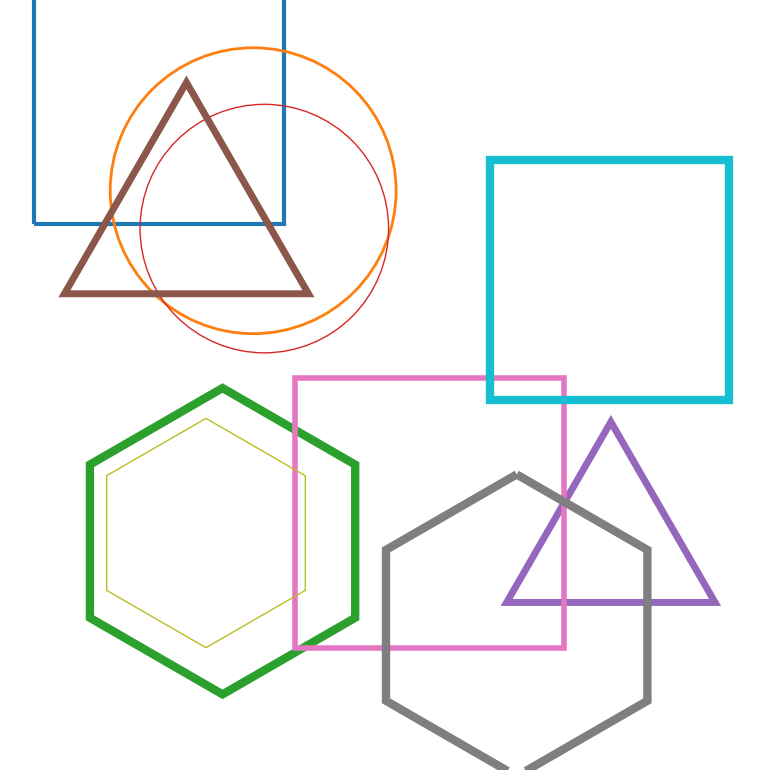[{"shape": "square", "thickness": 1.5, "radius": 0.81, "center": [0.206, 0.872]}, {"shape": "circle", "thickness": 1, "radius": 0.93, "center": [0.329, 0.752]}, {"shape": "hexagon", "thickness": 3, "radius": 0.99, "center": [0.289, 0.297]}, {"shape": "circle", "thickness": 0.5, "radius": 0.81, "center": [0.343, 0.703]}, {"shape": "triangle", "thickness": 2.5, "radius": 0.78, "center": [0.793, 0.296]}, {"shape": "triangle", "thickness": 2.5, "radius": 0.91, "center": [0.242, 0.71]}, {"shape": "square", "thickness": 2, "radius": 0.87, "center": [0.558, 0.334]}, {"shape": "hexagon", "thickness": 3, "radius": 0.98, "center": [0.671, 0.188]}, {"shape": "hexagon", "thickness": 0.5, "radius": 0.74, "center": [0.268, 0.308]}, {"shape": "square", "thickness": 3, "radius": 0.78, "center": [0.792, 0.636]}]